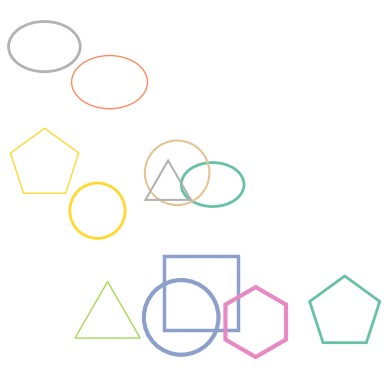[{"shape": "pentagon", "thickness": 2, "radius": 0.48, "center": [0.895, 0.187]}, {"shape": "oval", "thickness": 2, "radius": 0.41, "center": [0.552, 0.521]}, {"shape": "oval", "thickness": 1, "radius": 0.49, "center": [0.285, 0.787]}, {"shape": "circle", "thickness": 3, "radius": 0.48, "center": [0.471, 0.176]}, {"shape": "square", "thickness": 2.5, "radius": 0.48, "center": [0.521, 0.24]}, {"shape": "hexagon", "thickness": 3, "radius": 0.45, "center": [0.664, 0.163]}, {"shape": "triangle", "thickness": 1, "radius": 0.49, "center": [0.279, 0.171]}, {"shape": "circle", "thickness": 2, "radius": 0.36, "center": [0.253, 0.453]}, {"shape": "pentagon", "thickness": 1, "radius": 0.47, "center": [0.116, 0.574]}, {"shape": "circle", "thickness": 1.5, "radius": 0.42, "center": [0.46, 0.551]}, {"shape": "triangle", "thickness": 1.5, "radius": 0.34, "center": [0.437, 0.515]}, {"shape": "oval", "thickness": 2, "radius": 0.47, "center": [0.115, 0.879]}]